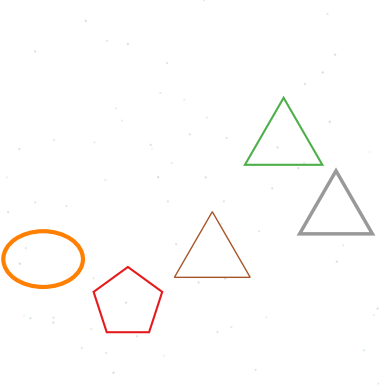[{"shape": "pentagon", "thickness": 1.5, "radius": 0.47, "center": [0.332, 0.213]}, {"shape": "triangle", "thickness": 1.5, "radius": 0.58, "center": [0.737, 0.63]}, {"shape": "oval", "thickness": 3, "radius": 0.52, "center": [0.112, 0.327]}, {"shape": "triangle", "thickness": 1, "radius": 0.57, "center": [0.551, 0.336]}, {"shape": "triangle", "thickness": 2.5, "radius": 0.55, "center": [0.873, 0.447]}]